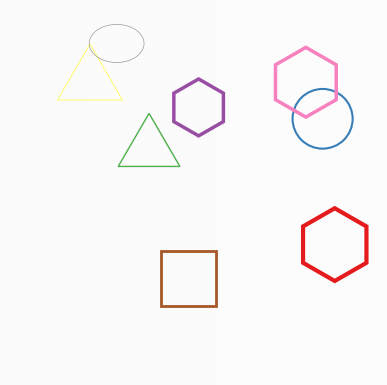[{"shape": "hexagon", "thickness": 3, "radius": 0.47, "center": [0.864, 0.365]}, {"shape": "circle", "thickness": 1.5, "radius": 0.39, "center": [0.833, 0.691]}, {"shape": "triangle", "thickness": 1, "radius": 0.46, "center": [0.385, 0.614]}, {"shape": "hexagon", "thickness": 2.5, "radius": 0.37, "center": [0.513, 0.721]}, {"shape": "triangle", "thickness": 0.5, "radius": 0.48, "center": [0.232, 0.789]}, {"shape": "square", "thickness": 2, "radius": 0.36, "center": [0.486, 0.276]}, {"shape": "hexagon", "thickness": 2.5, "radius": 0.45, "center": [0.789, 0.786]}, {"shape": "oval", "thickness": 0.5, "radius": 0.35, "center": [0.301, 0.887]}]